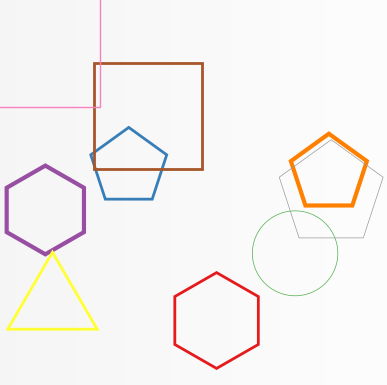[{"shape": "hexagon", "thickness": 2, "radius": 0.62, "center": [0.559, 0.168]}, {"shape": "pentagon", "thickness": 2, "radius": 0.52, "center": [0.332, 0.566]}, {"shape": "circle", "thickness": 0.5, "radius": 0.55, "center": [0.762, 0.342]}, {"shape": "hexagon", "thickness": 3, "radius": 0.58, "center": [0.117, 0.455]}, {"shape": "pentagon", "thickness": 3, "radius": 0.52, "center": [0.849, 0.55]}, {"shape": "triangle", "thickness": 2, "radius": 0.67, "center": [0.135, 0.212]}, {"shape": "square", "thickness": 2, "radius": 0.69, "center": [0.382, 0.699]}, {"shape": "square", "thickness": 1, "radius": 0.71, "center": [0.118, 0.863]}, {"shape": "pentagon", "thickness": 0.5, "radius": 0.7, "center": [0.855, 0.496]}]